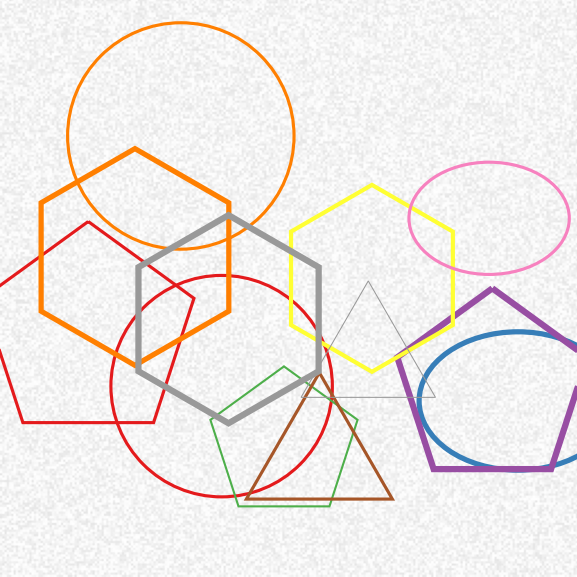[{"shape": "circle", "thickness": 1.5, "radius": 0.96, "center": [0.384, 0.33]}, {"shape": "pentagon", "thickness": 1.5, "radius": 0.96, "center": [0.153, 0.423]}, {"shape": "oval", "thickness": 2.5, "radius": 0.86, "center": [0.897, 0.305]}, {"shape": "pentagon", "thickness": 1, "radius": 0.67, "center": [0.492, 0.231]}, {"shape": "pentagon", "thickness": 3, "radius": 0.87, "center": [0.853, 0.327]}, {"shape": "hexagon", "thickness": 2.5, "radius": 0.94, "center": [0.234, 0.554]}, {"shape": "circle", "thickness": 1.5, "radius": 0.98, "center": [0.313, 0.764]}, {"shape": "hexagon", "thickness": 2, "radius": 0.81, "center": [0.644, 0.517]}, {"shape": "triangle", "thickness": 1.5, "radius": 0.73, "center": [0.553, 0.208]}, {"shape": "oval", "thickness": 1.5, "radius": 0.69, "center": [0.847, 0.621]}, {"shape": "hexagon", "thickness": 3, "radius": 0.9, "center": [0.396, 0.446]}, {"shape": "triangle", "thickness": 0.5, "radius": 0.67, "center": [0.638, 0.378]}]